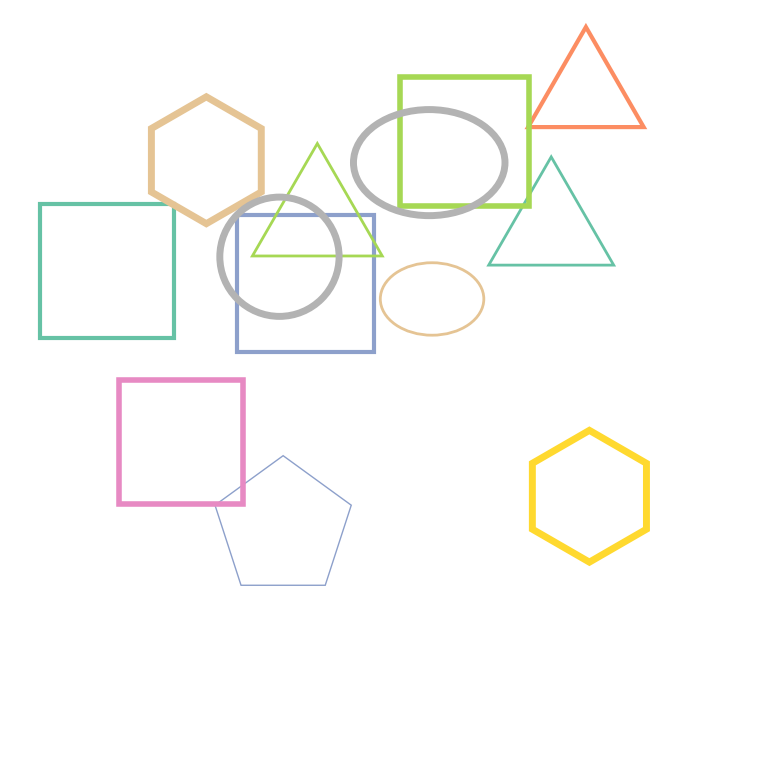[{"shape": "square", "thickness": 1.5, "radius": 0.44, "center": [0.139, 0.648]}, {"shape": "triangle", "thickness": 1, "radius": 0.47, "center": [0.716, 0.703]}, {"shape": "triangle", "thickness": 1.5, "radius": 0.43, "center": [0.761, 0.878]}, {"shape": "pentagon", "thickness": 0.5, "radius": 0.47, "center": [0.368, 0.315]}, {"shape": "square", "thickness": 1.5, "radius": 0.44, "center": [0.397, 0.632]}, {"shape": "square", "thickness": 2, "radius": 0.41, "center": [0.235, 0.426]}, {"shape": "square", "thickness": 2, "radius": 0.42, "center": [0.604, 0.817]}, {"shape": "triangle", "thickness": 1, "radius": 0.49, "center": [0.412, 0.716]}, {"shape": "hexagon", "thickness": 2.5, "radius": 0.43, "center": [0.765, 0.356]}, {"shape": "oval", "thickness": 1, "radius": 0.34, "center": [0.561, 0.612]}, {"shape": "hexagon", "thickness": 2.5, "radius": 0.41, "center": [0.268, 0.792]}, {"shape": "oval", "thickness": 2.5, "radius": 0.49, "center": [0.557, 0.789]}, {"shape": "circle", "thickness": 2.5, "radius": 0.39, "center": [0.363, 0.667]}]